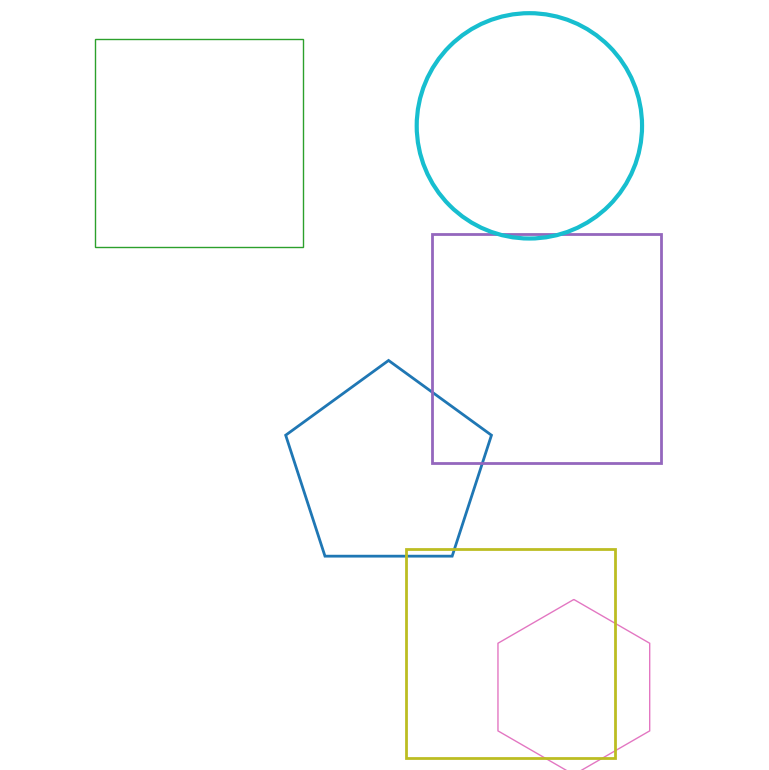[{"shape": "pentagon", "thickness": 1, "radius": 0.7, "center": [0.505, 0.391]}, {"shape": "square", "thickness": 0.5, "radius": 0.68, "center": [0.258, 0.815]}, {"shape": "square", "thickness": 1, "radius": 0.74, "center": [0.71, 0.547]}, {"shape": "hexagon", "thickness": 0.5, "radius": 0.57, "center": [0.745, 0.108]}, {"shape": "square", "thickness": 1, "radius": 0.68, "center": [0.663, 0.151]}, {"shape": "circle", "thickness": 1.5, "radius": 0.73, "center": [0.688, 0.837]}]